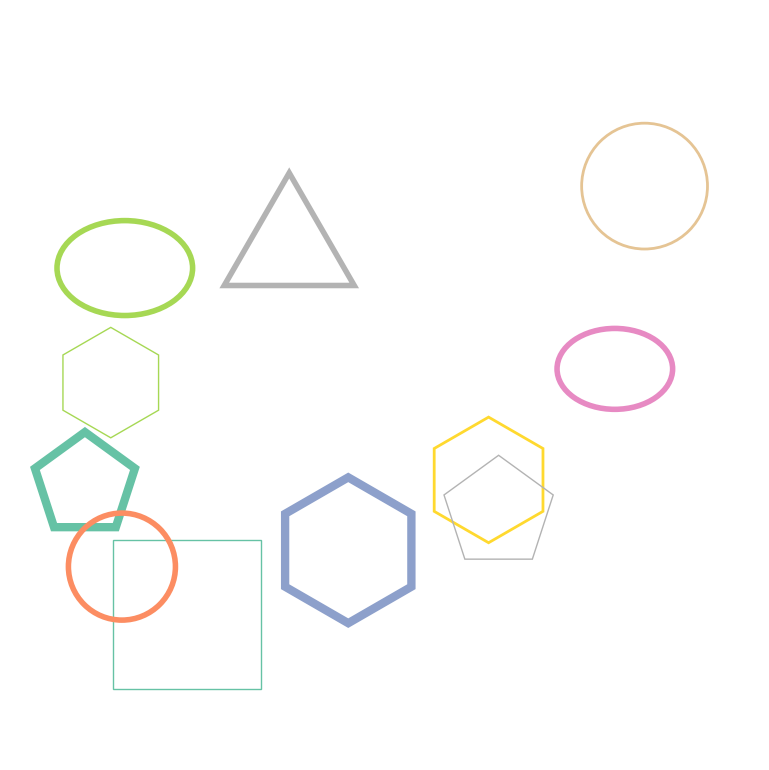[{"shape": "pentagon", "thickness": 3, "radius": 0.34, "center": [0.11, 0.371]}, {"shape": "square", "thickness": 0.5, "radius": 0.48, "center": [0.243, 0.202]}, {"shape": "circle", "thickness": 2, "radius": 0.35, "center": [0.158, 0.264]}, {"shape": "hexagon", "thickness": 3, "radius": 0.47, "center": [0.452, 0.285]}, {"shape": "oval", "thickness": 2, "radius": 0.38, "center": [0.798, 0.521]}, {"shape": "hexagon", "thickness": 0.5, "radius": 0.36, "center": [0.144, 0.503]}, {"shape": "oval", "thickness": 2, "radius": 0.44, "center": [0.162, 0.652]}, {"shape": "hexagon", "thickness": 1, "radius": 0.41, "center": [0.635, 0.377]}, {"shape": "circle", "thickness": 1, "radius": 0.41, "center": [0.837, 0.758]}, {"shape": "pentagon", "thickness": 0.5, "radius": 0.37, "center": [0.648, 0.334]}, {"shape": "triangle", "thickness": 2, "radius": 0.49, "center": [0.376, 0.678]}]